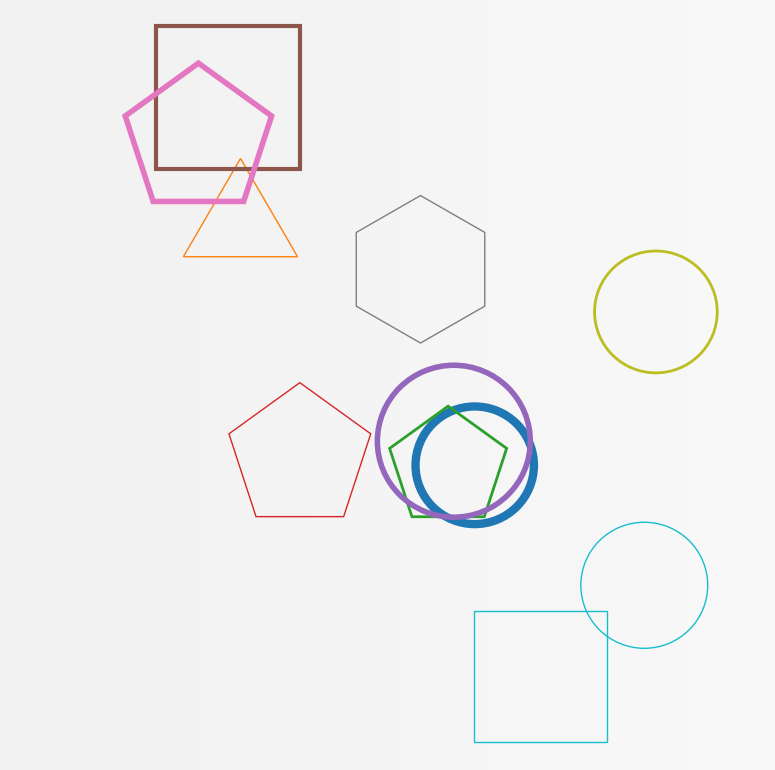[{"shape": "circle", "thickness": 3, "radius": 0.38, "center": [0.613, 0.396]}, {"shape": "triangle", "thickness": 0.5, "radius": 0.43, "center": [0.31, 0.709]}, {"shape": "pentagon", "thickness": 1, "radius": 0.4, "center": [0.578, 0.393]}, {"shape": "pentagon", "thickness": 0.5, "radius": 0.48, "center": [0.387, 0.407]}, {"shape": "circle", "thickness": 2, "radius": 0.49, "center": [0.586, 0.427]}, {"shape": "square", "thickness": 1.5, "radius": 0.47, "center": [0.294, 0.873]}, {"shape": "pentagon", "thickness": 2, "radius": 0.5, "center": [0.256, 0.819]}, {"shape": "hexagon", "thickness": 0.5, "radius": 0.48, "center": [0.543, 0.65]}, {"shape": "circle", "thickness": 1, "radius": 0.4, "center": [0.846, 0.595]}, {"shape": "square", "thickness": 0.5, "radius": 0.43, "center": [0.697, 0.121]}, {"shape": "circle", "thickness": 0.5, "radius": 0.41, "center": [0.831, 0.24]}]